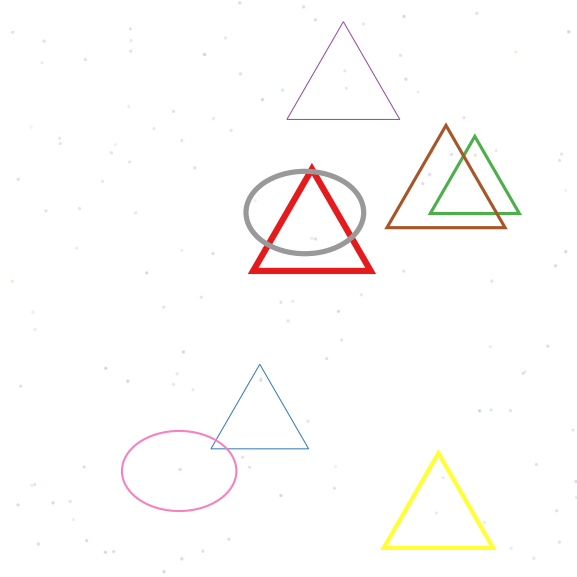[{"shape": "triangle", "thickness": 3, "radius": 0.59, "center": [0.54, 0.589]}, {"shape": "triangle", "thickness": 0.5, "radius": 0.49, "center": [0.45, 0.271]}, {"shape": "triangle", "thickness": 1.5, "radius": 0.45, "center": [0.822, 0.674]}, {"shape": "triangle", "thickness": 0.5, "radius": 0.56, "center": [0.595, 0.849]}, {"shape": "triangle", "thickness": 2, "radius": 0.55, "center": [0.759, 0.105]}, {"shape": "triangle", "thickness": 1.5, "radius": 0.59, "center": [0.772, 0.664]}, {"shape": "oval", "thickness": 1, "radius": 0.5, "center": [0.31, 0.184]}, {"shape": "oval", "thickness": 2.5, "radius": 0.51, "center": [0.528, 0.631]}]